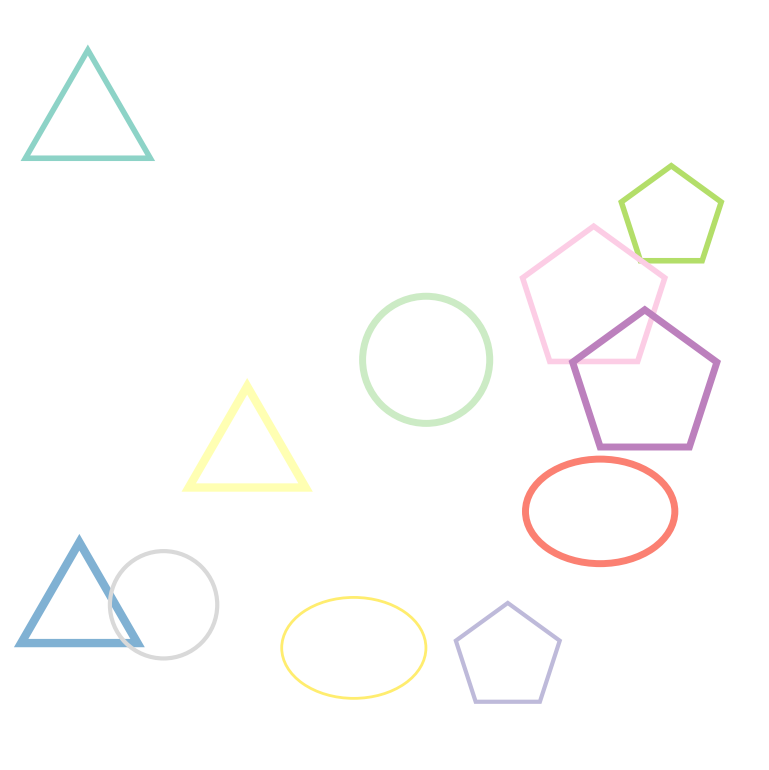[{"shape": "triangle", "thickness": 2, "radius": 0.47, "center": [0.114, 0.841]}, {"shape": "triangle", "thickness": 3, "radius": 0.44, "center": [0.321, 0.411]}, {"shape": "pentagon", "thickness": 1.5, "radius": 0.35, "center": [0.659, 0.146]}, {"shape": "oval", "thickness": 2.5, "radius": 0.48, "center": [0.779, 0.336]}, {"shape": "triangle", "thickness": 3, "radius": 0.44, "center": [0.103, 0.208]}, {"shape": "pentagon", "thickness": 2, "radius": 0.34, "center": [0.872, 0.717]}, {"shape": "pentagon", "thickness": 2, "radius": 0.49, "center": [0.771, 0.609]}, {"shape": "circle", "thickness": 1.5, "radius": 0.35, "center": [0.212, 0.215]}, {"shape": "pentagon", "thickness": 2.5, "radius": 0.49, "center": [0.837, 0.499]}, {"shape": "circle", "thickness": 2.5, "radius": 0.41, "center": [0.553, 0.533]}, {"shape": "oval", "thickness": 1, "radius": 0.47, "center": [0.46, 0.159]}]